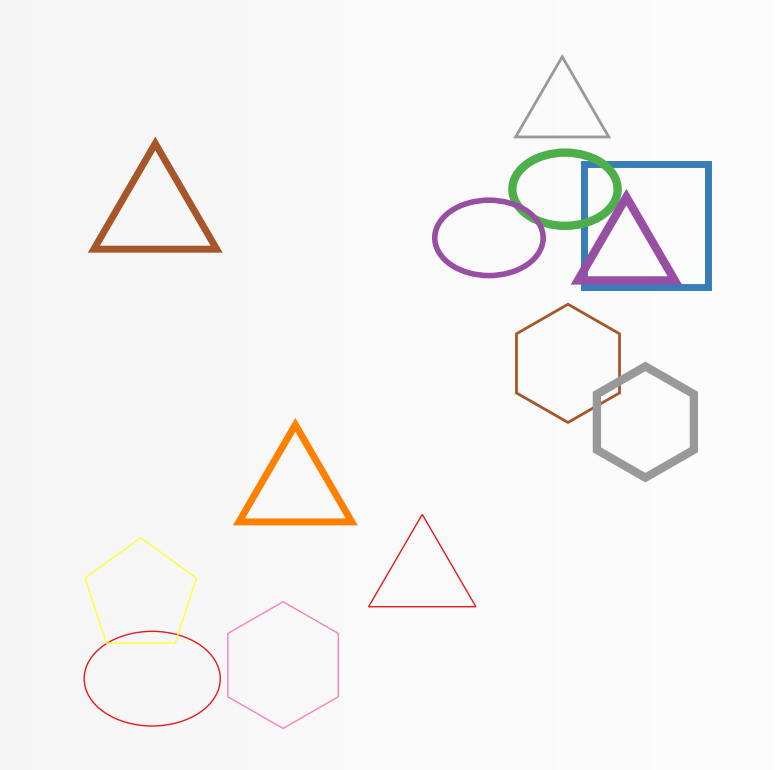[{"shape": "triangle", "thickness": 0.5, "radius": 0.4, "center": [0.545, 0.252]}, {"shape": "oval", "thickness": 0.5, "radius": 0.44, "center": [0.196, 0.119]}, {"shape": "square", "thickness": 2.5, "radius": 0.4, "center": [0.833, 0.707]}, {"shape": "oval", "thickness": 3, "radius": 0.34, "center": [0.729, 0.754]}, {"shape": "triangle", "thickness": 3, "radius": 0.36, "center": [0.808, 0.672]}, {"shape": "oval", "thickness": 2, "radius": 0.35, "center": [0.631, 0.691]}, {"shape": "triangle", "thickness": 2.5, "radius": 0.42, "center": [0.381, 0.364]}, {"shape": "pentagon", "thickness": 0.5, "radius": 0.38, "center": [0.182, 0.226]}, {"shape": "triangle", "thickness": 2.5, "radius": 0.46, "center": [0.2, 0.722]}, {"shape": "hexagon", "thickness": 1, "radius": 0.38, "center": [0.733, 0.528]}, {"shape": "hexagon", "thickness": 0.5, "radius": 0.41, "center": [0.365, 0.136]}, {"shape": "triangle", "thickness": 1, "radius": 0.35, "center": [0.725, 0.857]}, {"shape": "hexagon", "thickness": 3, "radius": 0.36, "center": [0.833, 0.452]}]